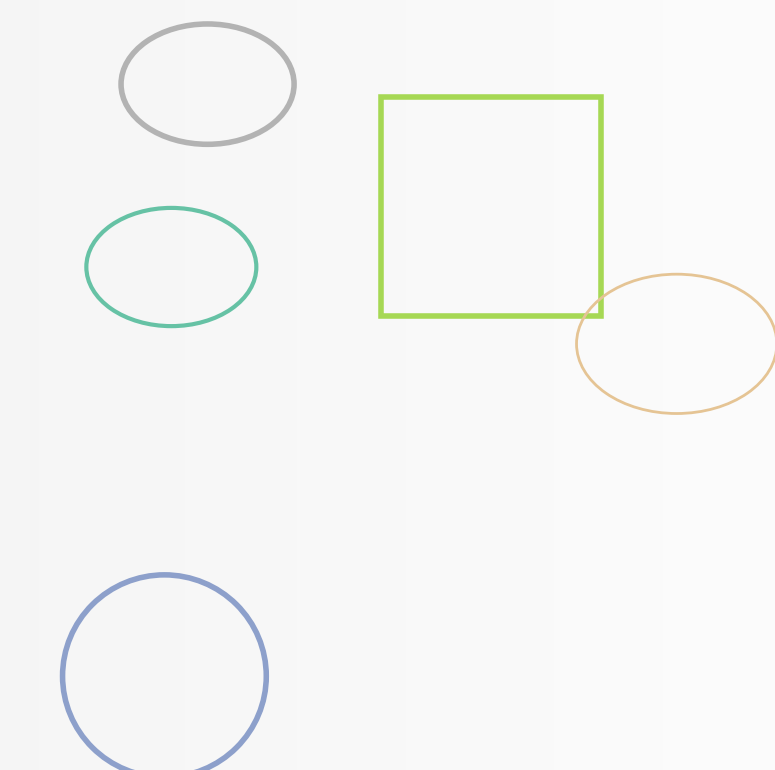[{"shape": "oval", "thickness": 1.5, "radius": 0.55, "center": [0.221, 0.653]}, {"shape": "circle", "thickness": 2, "radius": 0.66, "center": [0.212, 0.122]}, {"shape": "square", "thickness": 2, "radius": 0.71, "center": [0.633, 0.732]}, {"shape": "oval", "thickness": 1, "radius": 0.65, "center": [0.873, 0.553]}, {"shape": "oval", "thickness": 2, "radius": 0.56, "center": [0.268, 0.891]}]